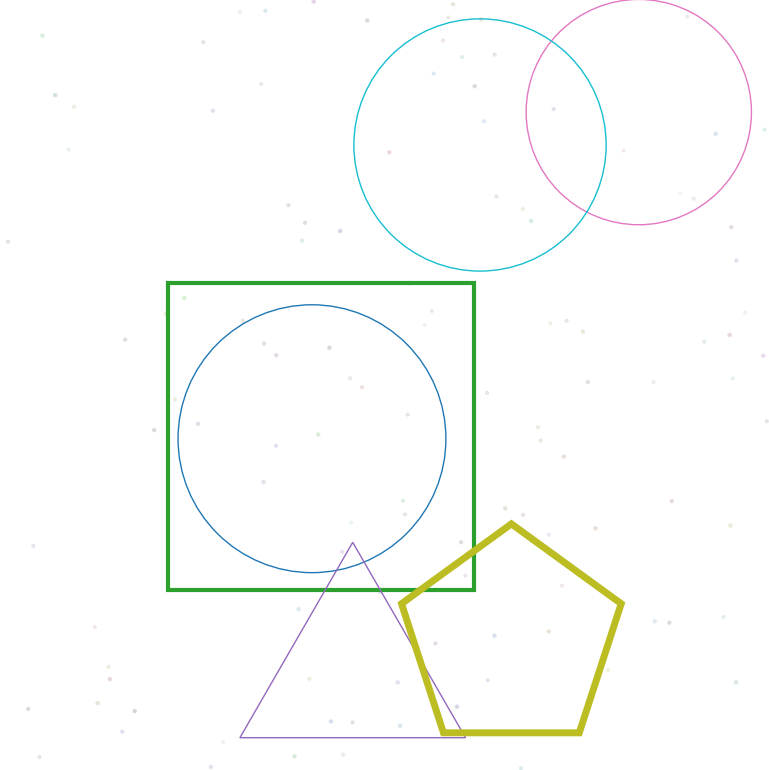[{"shape": "circle", "thickness": 0.5, "radius": 0.87, "center": [0.405, 0.43]}, {"shape": "square", "thickness": 1.5, "radius": 1.0, "center": [0.417, 0.433]}, {"shape": "triangle", "thickness": 0.5, "radius": 0.85, "center": [0.458, 0.127]}, {"shape": "circle", "thickness": 0.5, "radius": 0.73, "center": [0.83, 0.854]}, {"shape": "pentagon", "thickness": 2.5, "radius": 0.75, "center": [0.664, 0.17]}, {"shape": "circle", "thickness": 0.5, "radius": 0.82, "center": [0.623, 0.812]}]